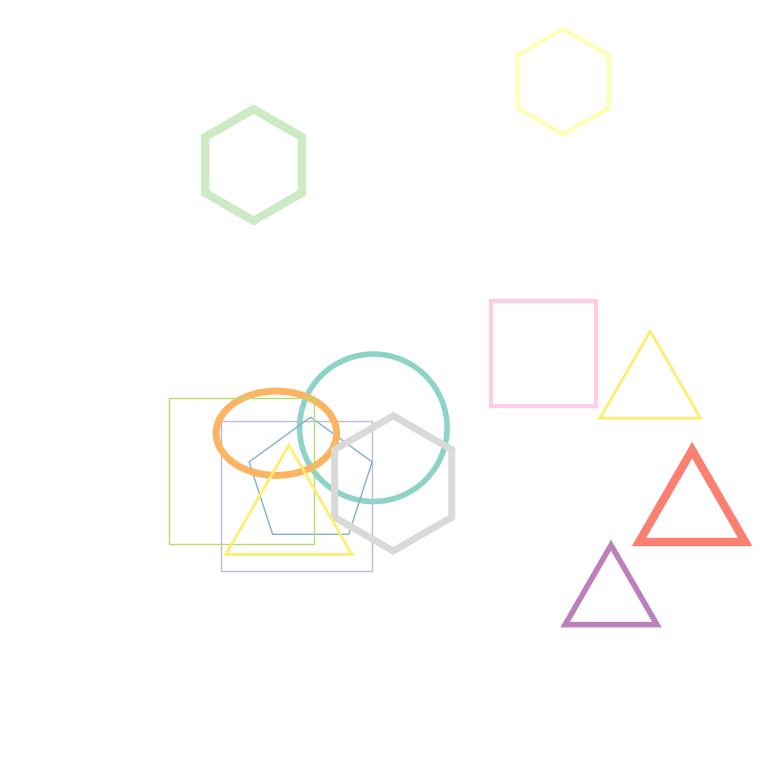[{"shape": "circle", "thickness": 2, "radius": 0.48, "center": [0.485, 0.444]}, {"shape": "hexagon", "thickness": 1.5, "radius": 0.34, "center": [0.731, 0.894]}, {"shape": "square", "thickness": 0.5, "radius": 0.49, "center": [0.385, 0.356]}, {"shape": "triangle", "thickness": 3, "radius": 0.4, "center": [0.899, 0.336]}, {"shape": "pentagon", "thickness": 0.5, "radius": 0.42, "center": [0.403, 0.374]}, {"shape": "oval", "thickness": 2.5, "radius": 0.39, "center": [0.359, 0.437]}, {"shape": "square", "thickness": 0.5, "radius": 0.47, "center": [0.314, 0.388]}, {"shape": "square", "thickness": 1.5, "radius": 0.34, "center": [0.706, 0.541]}, {"shape": "hexagon", "thickness": 2.5, "radius": 0.44, "center": [0.511, 0.372]}, {"shape": "triangle", "thickness": 2, "radius": 0.34, "center": [0.794, 0.223]}, {"shape": "hexagon", "thickness": 3, "radius": 0.36, "center": [0.329, 0.786]}, {"shape": "triangle", "thickness": 1, "radius": 0.38, "center": [0.844, 0.495]}, {"shape": "triangle", "thickness": 1, "radius": 0.47, "center": [0.375, 0.327]}]